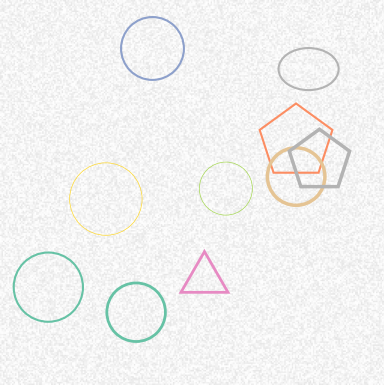[{"shape": "circle", "thickness": 1.5, "radius": 0.45, "center": [0.126, 0.254]}, {"shape": "circle", "thickness": 2, "radius": 0.38, "center": [0.354, 0.189]}, {"shape": "pentagon", "thickness": 1.5, "radius": 0.5, "center": [0.769, 0.632]}, {"shape": "circle", "thickness": 1.5, "radius": 0.41, "center": [0.396, 0.874]}, {"shape": "triangle", "thickness": 2, "radius": 0.35, "center": [0.531, 0.276]}, {"shape": "circle", "thickness": 0.5, "radius": 0.34, "center": [0.587, 0.51]}, {"shape": "circle", "thickness": 0.5, "radius": 0.47, "center": [0.275, 0.483]}, {"shape": "circle", "thickness": 2.5, "radius": 0.37, "center": [0.769, 0.541]}, {"shape": "pentagon", "thickness": 2.5, "radius": 0.41, "center": [0.83, 0.582]}, {"shape": "oval", "thickness": 1.5, "radius": 0.39, "center": [0.802, 0.821]}]